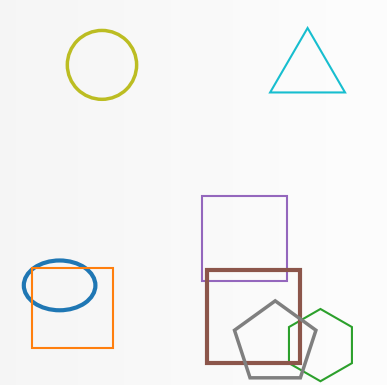[{"shape": "oval", "thickness": 3, "radius": 0.46, "center": [0.154, 0.259]}, {"shape": "square", "thickness": 1.5, "radius": 0.52, "center": [0.188, 0.201]}, {"shape": "hexagon", "thickness": 1.5, "radius": 0.47, "center": [0.827, 0.104]}, {"shape": "square", "thickness": 1.5, "radius": 0.55, "center": [0.631, 0.381]}, {"shape": "square", "thickness": 3, "radius": 0.6, "center": [0.654, 0.178]}, {"shape": "pentagon", "thickness": 2.5, "radius": 0.55, "center": [0.71, 0.108]}, {"shape": "circle", "thickness": 2.5, "radius": 0.45, "center": [0.263, 0.831]}, {"shape": "triangle", "thickness": 1.5, "radius": 0.56, "center": [0.794, 0.816]}]